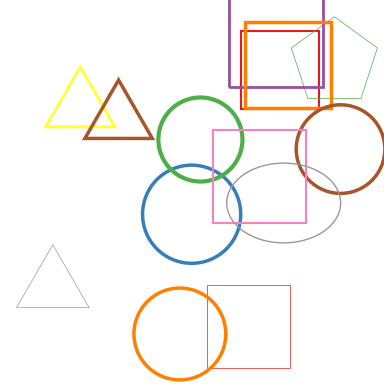[{"shape": "square", "thickness": 1.5, "radius": 0.5, "center": [0.727, 0.818]}, {"shape": "square", "thickness": 0.5, "radius": 0.54, "center": [0.645, 0.151]}, {"shape": "circle", "thickness": 2.5, "radius": 0.64, "center": [0.498, 0.444]}, {"shape": "circle", "thickness": 3, "radius": 0.55, "center": [0.521, 0.638]}, {"shape": "pentagon", "thickness": 0.5, "radius": 0.59, "center": [0.869, 0.839]}, {"shape": "square", "thickness": 2, "radius": 0.61, "center": [0.717, 0.895]}, {"shape": "circle", "thickness": 2.5, "radius": 0.6, "center": [0.467, 0.133]}, {"shape": "square", "thickness": 2.5, "radius": 0.56, "center": [0.748, 0.831]}, {"shape": "triangle", "thickness": 2, "radius": 0.52, "center": [0.209, 0.722]}, {"shape": "triangle", "thickness": 2.5, "radius": 0.51, "center": [0.308, 0.691]}, {"shape": "circle", "thickness": 2.5, "radius": 0.58, "center": [0.885, 0.613]}, {"shape": "square", "thickness": 1.5, "radius": 0.6, "center": [0.675, 0.542]}, {"shape": "oval", "thickness": 1, "radius": 0.74, "center": [0.737, 0.473]}, {"shape": "triangle", "thickness": 0.5, "radius": 0.55, "center": [0.137, 0.255]}]